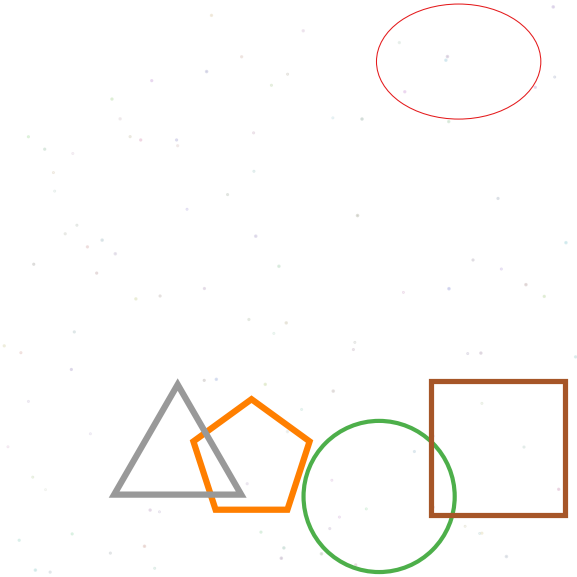[{"shape": "oval", "thickness": 0.5, "radius": 0.71, "center": [0.794, 0.893]}, {"shape": "circle", "thickness": 2, "radius": 0.65, "center": [0.656, 0.139]}, {"shape": "pentagon", "thickness": 3, "radius": 0.53, "center": [0.436, 0.202]}, {"shape": "square", "thickness": 2.5, "radius": 0.58, "center": [0.862, 0.224]}, {"shape": "triangle", "thickness": 3, "radius": 0.64, "center": [0.308, 0.206]}]